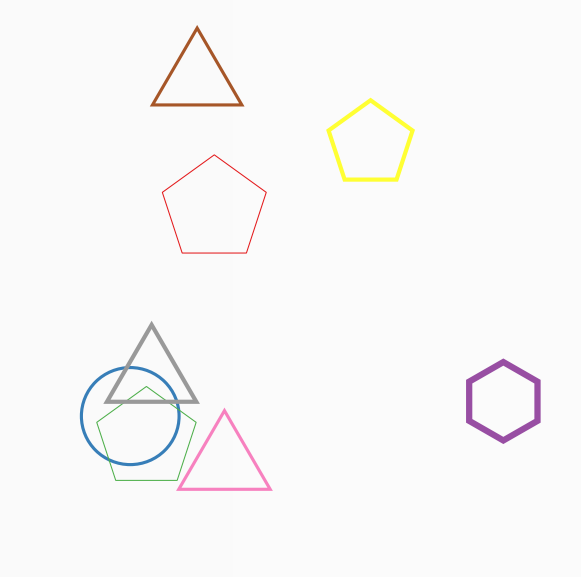[{"shape": "pentagon", "thickness": 0.5, "radius": 0.47, "center": [0.369, 0.637]}, {"shape": "circle", "thickness": 1.5, "radius": 0.42, "center": [0.224, 0.279]}, {"shape": "pentagon", "thickness": 0.5, "radius": 0.45, "center": [0.252, 0.24]}, {"shape": "hexagon", "thickness": 3, "radius": 0.34, "center": [0.866, 0.304]}, {"shape": "pentagon", "thickness": 2, "radius": 0.38, "center": [0.638, 0.75]}, {"shape": "triangle", "thickness": 1.5, "radius": 0.44, "center": [0.339, 0.862]}, {"shape": "triangle", "thickness": 1.5, "radius": 0.45, "center": [0.386, 0.197]}, {"shape": "triangle", "thickness": 2, "radius": 0.44, "center": [0.261, 0.348]}]